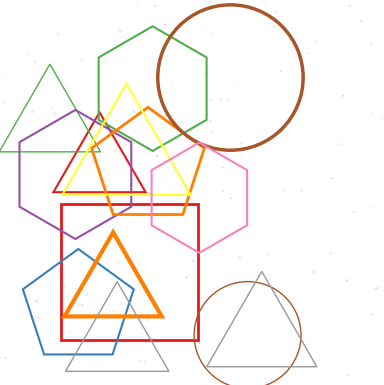[{"shape": "triangle", "thickness": 1.5, "radius": 0.69, "center": [0.258, 0.57]}, {"shape": "square", "thickness": 2, "radius": 0.89, "center": [0.336, 0.293]}, {"shape": "pentagon", "thickness": 1.5, "radius": 0.76, "center": [0.203, 0.202]}, {"shape": "triangle", "thickness": 1, "radius": 0.76, "center": [0.13, 0.682]}, {"shape": "hexagon", "thickness": 1.5, "radius": 0.81, "center": [0.396, 0.77]}, {"shape": "hexagon", "thickness": 1.5, "radius": 0.84, "center": [0.196, 0.547]}, {"shape": "pentagon", "thickness": 2, "radius": 0.77, "center": [0.384, 0.567]}, {"shape": "triangle", "thickness": 3, "radius": 0.73, "center": [0.294, 0.251]}, {"shape": "triangle", "thickness": 1.5, "radius": 0.96, "center": [0.328, 0.59]}, {"shape": "circle", "thickness": 1, "radius": 0.69, "center": [0.643, 0.13]}, {"shape": "circle", "thickness": 2.5, "radius": 0.94, "center": [0.599, 0.799]}, {"shape": "hexagon", "thickness": 1.5, "radius": 0.72, "center": [0.518, 0.486]}, {"shape": "triangle", "thickness": 1, "radius": 0.78, "center": [0.304, 0.113]}, {"shape": "triangle", "thickness": 1, "radius": 0.83, "center": [0.68, 0.13]}]